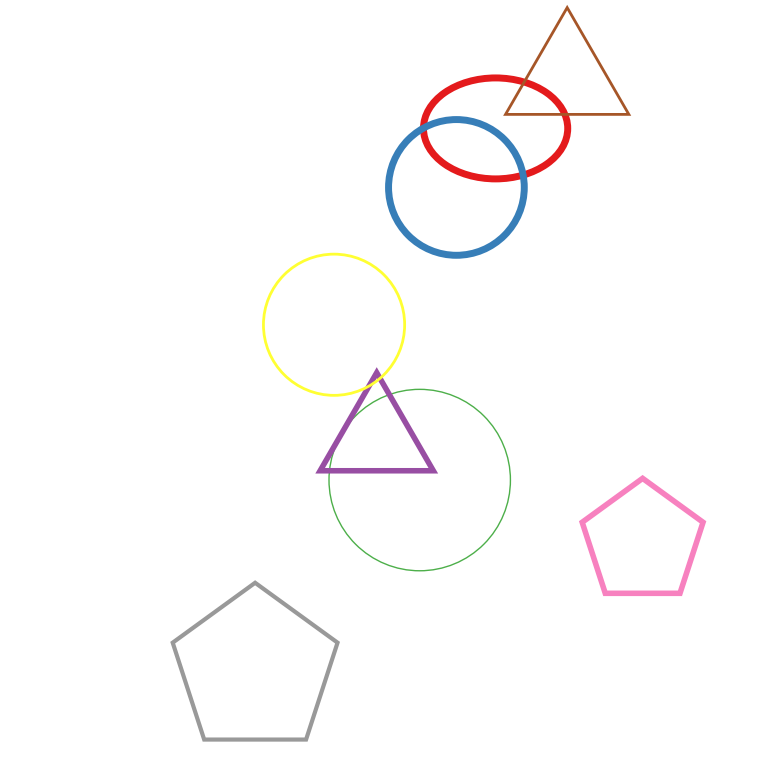[{"shape": "oval", "thickness": 2.5, "radius": 0.47, "center": [0.644, 0.833]}, {"shape": "circle", "thickness": 2.5, "radius": 0.44, "center": [0.593, 0.757]}, {"shape": "circle", "thickness": 0.5, "radius": 0.59, "center": [0.545, 0.377]}, {"shape": "triangle", "thickness": 2, "radius": 0.42, "center": [0.489, 0.431]}, {"shape": "circle", "thickness": 1, "radius": 0.46, "center": [0.434, 0.578]}, {"shape": "triangle", "thickness": 1, "radius": 0.46, "center": [0.737, 0.898]}, {"shape": "pentagon", "thickness": 2, "radius": 0.41, "center": [0.835, 0.296]}, {"shape": "pentagon", "thickness": 1.5, "radius": 0.56, "center": [0.331, 0.131]}]